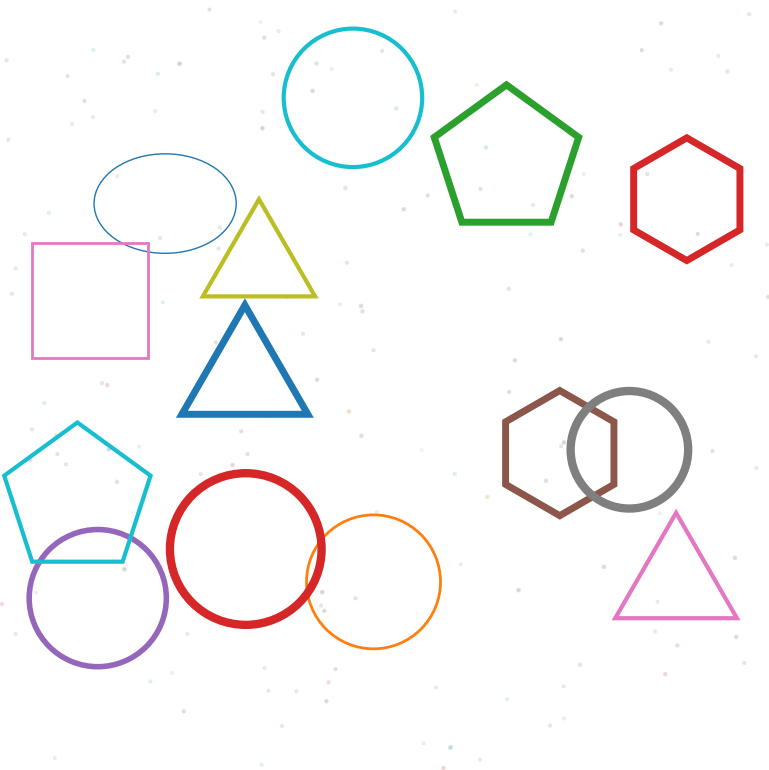[{"shape": "oval", "thickness": 0.5, "radius": 0.46, "center": [0.214, 0.736]}, {"shape": "triangle", "thickness": 2.5, "radius": 0.47, "center": [0.318, 0.509]}, {"shape": "circle", "thickness": 1, "radius": 0.43, "center": [0.485, 0.244]}, {"shape": "pentagon", "thickness": 2.5, "radius": 0.49, "center": [0.658, 0.791]}, {"shape": "hexagon", "thickness": 2.5, "radius": 0.4, "center": [0.892, 0.741]}, {"shape": "circle", "thickness": 3, "radius": 0.49, "center": [0.319, 0.287]}, {"shape": "circle", "thickness": 2, "radius": 0.45, "center": [0.127, 0.223]}, {"shape": "hexagon", "thickness": 2.5, "radius": 0.41, "center": [0.727, 0.412]}, {"shape": "square", "thickness": 1, "radius": 0.37, "center": [0.117, 0.61]}, {"shape": "triangle", "thickness": 1.5, "radius": 0.46, "center": [0.878, 0.243]}, {"shape": "circle", "thickness": 3, "radius": 0.38, "center": [0.817, 0.416]}, {"shape": "triangle", "thickness": 1.5, "radius": 0.42, "center": [0.336, 0.657]}, {"shape": "pentagon", "thickness": 1.5, "radius": 0.5, "center": [0.101, 0.351]}, {"shape": "circle", "thickness": 1.5, "radius": 0.45, "center": [0.458, 0.873]}]